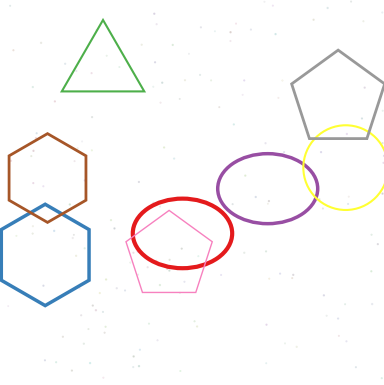[{"shape": "oval", "thickness": 3, "radius": 0.65, "center": [0.474, 0.394]}, {"shape": "hexagon", "thickness": 2.5, "radius": 0.66, "center": [0.117, 0.338]}, {"shape": "triangle", "thickness": 1.5, "radius": 0.62, "center": [0.268, 0.824]}, {"shape": "oval", "thickness": 2.5, "radius": 0.65, "center": [0.695, 0.51]}, {"shape": "circle", "thickness": 1.5, "radius": 0.55, "center": [0.898, 0.565]}, {"shape": "hexagon", "thickness": 2, "radius": 0.58, "center": [0.123, 0.538]}, {"shape": "pentagon", "thickness": 1, "radius": 0.59, "center": [0.439, 0.336]}, {"shape": "pentagon", "thickness": 2, "radius": 0.64, "center": [0.878, 0.743]}]